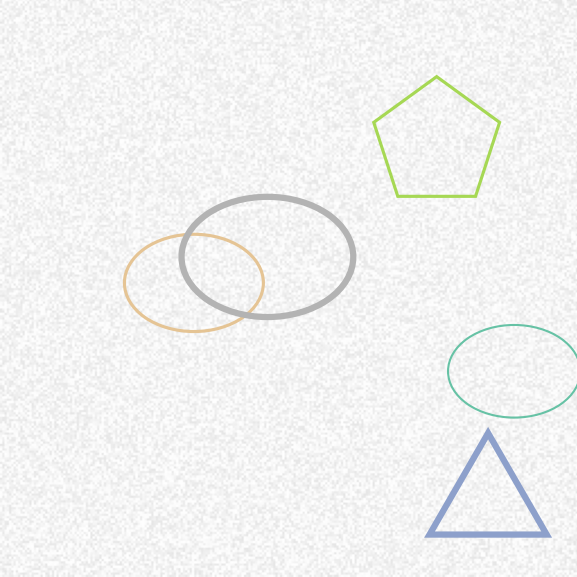[{"shape": "oval", "thickness": 1, "radius": 0.57, "center": [0.89, 0.356]}, {"shape": "triangle", "thickness": 3, "radius": 0.59, "center": [0.845, 0.132]}, {"shape": "pentagon", "thickness": 1.5, "radius": 0.57, "center": [0.756, 0.752]}, {"shape": "oval", "thickness": 1.5, "radius": 0.6, "center": [0.336, 0.509]}, {"shape": "oval", "thickness": 3, "radius": 0.74, "center": [0.463, 0.554]}]